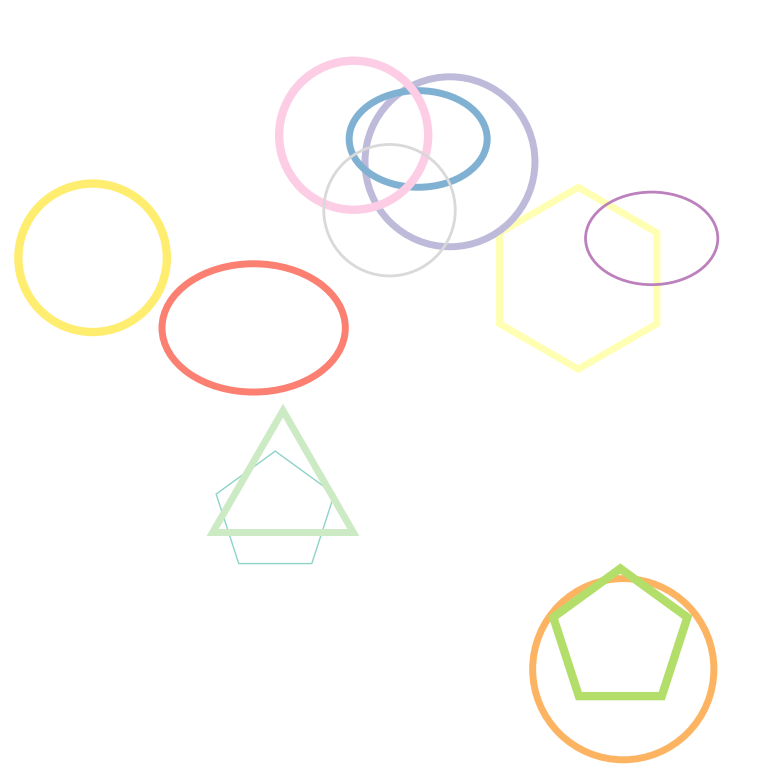[{"shape": "pentagon", "thickness": 0.5, "radius": 0.4, "center": [0.357, 0.333]}, {"shape": "hexagon", "thickness": 2.5, "radius": 0.59, "center": [0.751, 0.639]}, {"shape": "circle", "thickness": 2.5, "radius": 0.55, "center": [0.584, 0.79]}, {"shape": "oval", "thickness": 2.5, "radius": 0.6, "center": [0.329, 0.574]}, {"shape": "oval", "thickness": 2.5, "radius": 0.45, "center": [0.543, 0.82]}, {"shape": "circle", "thickness": 2.5, "radius": 0.59, "center": [0.809, 0.131]}, {"shape": "pentagon", "thickness": 3, "radius": 0.46, "center": [0.806, 0.17]}, {"shape": "circle", "thickness": 3, "radius": 0.48, "center": [0.459, 0.824]}, {"shape": "circle", "thickness": 1, "radius": 0.43, "center": [0.506, 0.727]}, {"shape": "oval", "thickness": 1, "radius": 0.43, "center": [0.846, 0.69]}, {"shape": "triangle", "thickness": 2.5, "radius": 0.53, "center": [0.368, 0.361]}, {"shape": "circle", "thickness": 3, "radius": 0.48, "center": [0.12, 0.665]}]